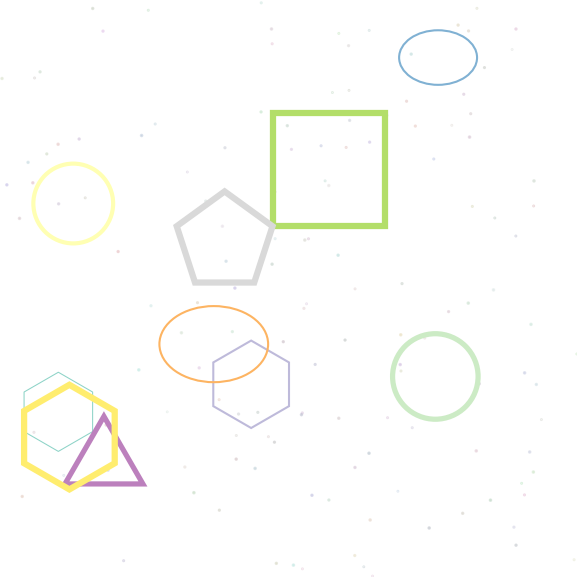[{"shape": "hexagon", "thickness": 0.5, "radius": 0.34, "center": [0.101, 0.286]}, {"shape": "circle", "thickness": 2, "radius": 0.35, "center": [0.127, 0.647]}, {"shape": "hexagon", "thickness": 1, "radius": 0.38, "center": [0.435, 0.334]}, {"shape": "oval", "thickness": 1, "radius": 0.34, "center": [0.759, 0.899]}, {"shape": "oval", "thickness": 1, "radius": 0.47, "center": [0.37, 0.403]}, {"shape": "square", "thickness": 3, "radius": 0.49, "center": [0.57, 0.705]}, {"shape": "pentagon", "thickness": 3, "radius": 0.44, "center": [0.389, 0.58]}, {"shape": "triangle", "thickness": 2.5, "radius": 0.39, "center": [0.18, 0.2]}, {"shape": "circle", "thickness": 2.5, "radius": 0.37, "center": [0.754, 0.347]}, {"shape": "hexagon", "thickness": 3, "radius": 0.45, "center": [0.12, 0.242]}]